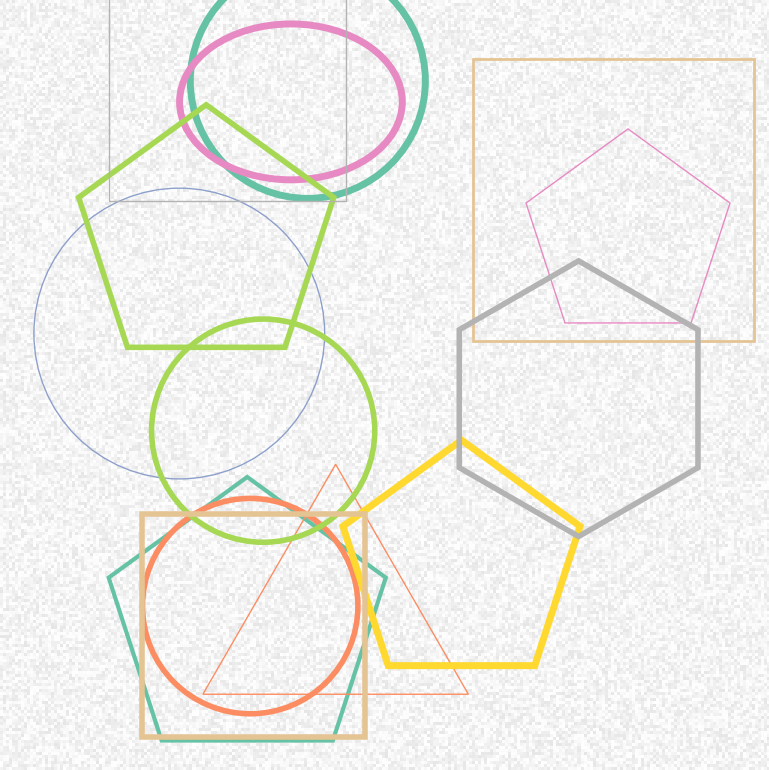[{"shape": "pentagon", "thickness": 1.5, "radius": 0.95, "center": [0.321, 0.191]}, {"shape": "circle", "thickness": 2.5, "radius": 0.76, "center": [0.4, 0.895]}, {"shape": "triangle", "thickness": 0.5, "radius": 1.0, "center": [0.436, 0.198]}, {"shape": "circle", "thickness": 2, "radius": 0.7, "center": [0.325, 0.213]}, {"shape": "circle", "thickness": 0.5, "radius": 0.94, "center": [0.233, 0.567]}, {"shape": "pentagon", "thickness": 0.5, "radius": 0.7, "center": [0.816, 0.693]}, {"shape": "oval", "thickness": 2.5, "radius": 0.72, "center": [0.378, 0.868]}, {"shape": "circle", "thickness": 2, "radius": 0.72, "center": [0.342, 0.441]}, {"shape": "pentagon", "thickness": 2, "radius": 0.87, "center": [0.268, 0.69]}, {"shape": "pentagon", "thickness": 2.5, "radius": 0.81, "center": [0.599, 0.266]}, {"shape": "square", "thickness": 1, "radius": 0.92, "center": [0.797, 0.74]}, {"shape": "square", "thickness": 2, "radius": 0.72, "center": [0.329, 0.187]}, {"shape": "square", "thickness": 0.5, "radius": 0.77, "center": [0.296, 0.893]}, {"shape": "hexagon", "thickness": 2, "radius": 0.89, "center": [0.751, 0.482]}]